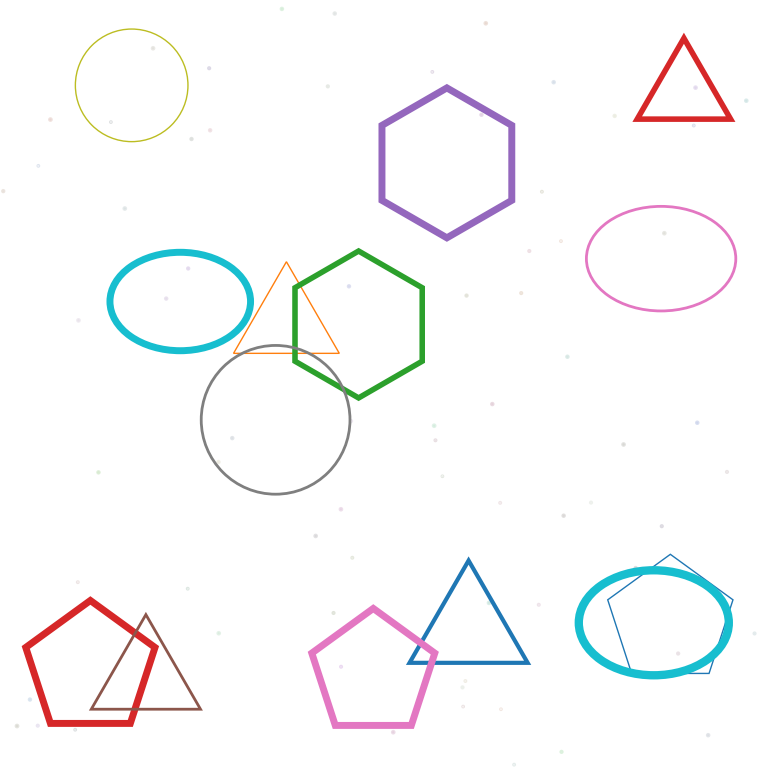[{"shape": "triangle", "thickness": 1.5, "radius": 0.44, "center": [0.609, 0.183]}, {"shape": "pentagon", "thickness": 0.5, "radius": 0.43, "center": [0.871, 0.195]}, {"shape": "triangle", "thickness": 0.5, "radius": 0.4, "center": [0.372, 0.581]}, {"shape": "hexagon", "thickness": 2, "radius": 0.48, "center": [0.466, 0.579]}, {"shape": "triangle", "thickness": 2, "radius": 0.35, "center": [0.888, 0.88]}, {"shape": "pentagon", "thickness": 2.5, "radius": 0.44, "center": [0.117, 0.132]}, {"shape": "hexagon", "thickness": 2.5, "radius": 0.49, "center": [0.58, 0.788]}, {"shape": "triangle", "thickness": 1, "radius": 0.41, "center": [0.189, 0.12]}, {"shape": "pentagon", "thickness": 2.5, "radius": 0.42, "center": [0.485, 0.126]}, {"shape": "oval", "thickness": 1, "radius": 0.49, "center": [0.859, 0.664]}, {"shape": "circle", "thickness": 1, "radius": 0.48, "center": [0.358, 0.455]}, {"shape": "circle", "thickness": 0.5, "radius": 0.37, "center": [0.171, 0.889]}, {"shape": "oval", "thickness": 3, "radius": 0.49, "center": [0.849, 0.191]}, {"shape": "oval", "thickness": 2.5, "radius": 0.46, "center": [0.234, 0.608]}]